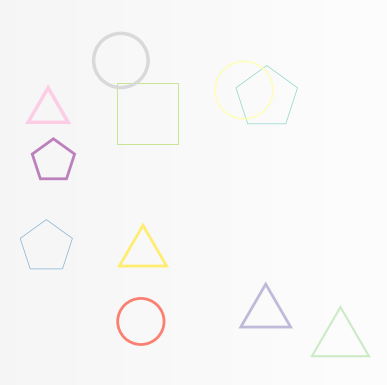[{"shape": "pentagon", "thickness": 0.5, "radius": 0.42, "center": [0.688, 0.746]}, {"shape": "circle", "thickness": 1, "radius": 0.37, "center": [0.629, 0.766]}, {"shape": "triangle", "thickness": 2, "radius": 0.37, "center": [0.686, 0.188]}, {"shape": "circle", "thickness": 2, "radius": 0.3, "center": [0.364, 0.165]}, {"shape": "pentagon", "thickness": 0.5, "radius": 0.35, "center": [0.12, 0.359]}, {"shape": "square", "thickness": 0.5, "radius": 0.39, "center": [0.38, 0.705]}, {"shape": "triangle", "thickness": 2.5, "radius": 0.3, "center": [0.124, 0.712]}, {"shape": "circle", "thickness": 2.5, "radius": 0.35, "center": [0.312, 0.843]}, {"shape": "pentagon", "thickness": 2, "radius": 0.29, "center": [0.138, 0.582]}, {"shape": "triangle", "thickness": 1.5, "radius": 0.43, "center": [0.879, 0.117]}, {"shape": "triangle", "thickness": 2, "radius": 0.35, "center": [0.369, 0.344]}]